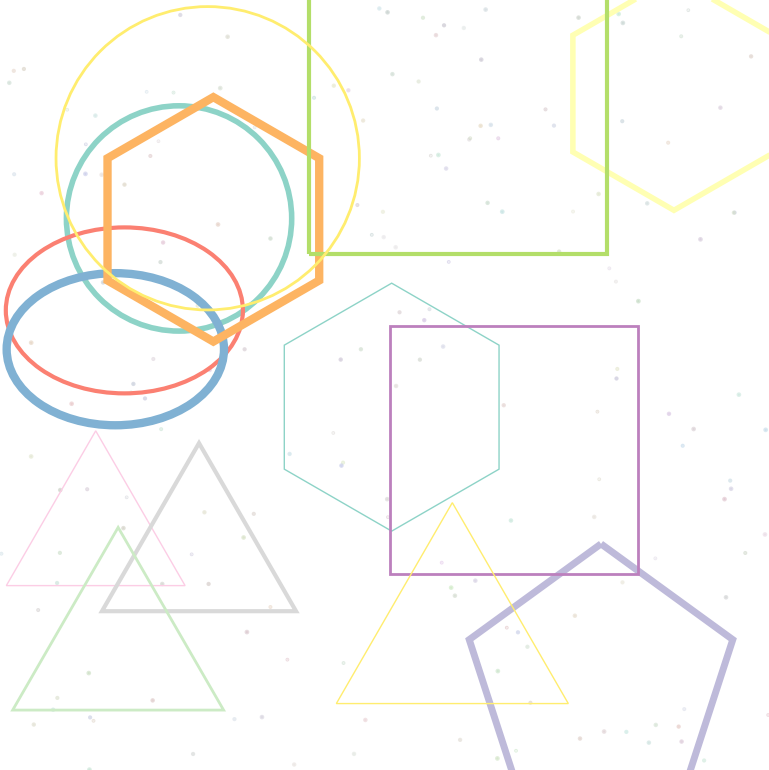[{"shape": "circle", "thickness": 2, "radius": 0.73, "center": [0.233, 0.716]}, {"shape": "hexagon", "thickness": 0.5, "radius": 0.81, "center": [0.509, 0.471]}, {"shape": "hexagon", "thickness": 2, "radius": 0.76, "center": [0.875, 0.878]}, {"shape": "pentagon", "thickness": 2.5, "radius": 0.9, "center": [0.781, 0.114]}, {"shape": "oval", "thickness": 1.5, "radius": 0.77, "center": [0.162, 0.597]}, {"shape": "oval", "thickness": 3, "radius": 0.71, "center": [0.15, 0.546]}, {"shape": "hexagon", "thickness": 3, "radius": 0.79, "center": [0.277, 0.715]}, {"shape": "square", "thickness": 1.5, "radius": 0.97, "center": [0.594, 0.863]}, {"shape": "triangle", "thickness": 0.5, "radius": 0.67, "center": [0.124, 0.306]}, {"shape": "triangle", "thickness": 1.5, "radius": 0.73, "center": [0.258, 0.279]}, {"shape": "square", "thickness": 1, "radius": 0.81, "center": [0.668, 0.416]}, {"shape": "triangle", "thickness": 1, "radius": 0.79, "center": [0.153, 0.157]}, {"shape": "triangle", "thickness": 0.5, "radius": 0.87, "center": [0.587, 0.173]}, {"shape": "circle", "thickness": 1, "radius": 0.98, "center": [0.27, 0.794]}]